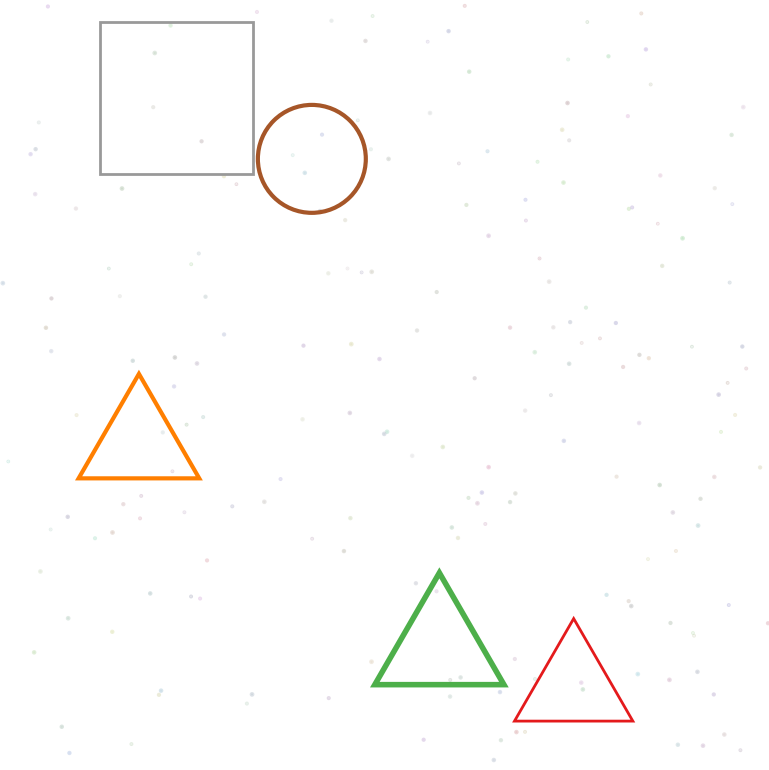[{"shape": "triangle", "thickness": 1, "radius": 0.44, "center": [0.745, 0.108]}, {"shape": "triangle", "thickness": 2, "radius": 0.48, "center": [0.571, 0.159]}, {"shape": "triangle", "thickness": 1.5, "radius": 0.45, "center": [0.18, 0.424]}, {"shape": "circle", "thickness": 1.5, "radius": 0.35, "center": [0.405, 0.794]}, {"shape": "square", "thickness": 1, "radius": 0.5, "center": [0.23, 0.873]}]